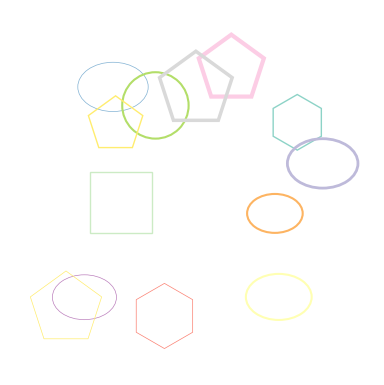[{"shape": "hexagon", "thickness": 1, "radius": 0.36, "center": [0.772, 0.682]}, {"shape": "oval", "thickness": 1.5, "radius": 0.43, "center": [0.724, 0.229]}, {"shape": "oval", "thickness": 2, "radius": 0.46, "center": [0.838, 0.576]}, {"shape": "hexagon", "thickness": 0.5, "radius": 0.42, "center": [0.427, 0.179]}, {"shape": "oval", "thickness": 0.5, "radius": 0.46, "center": [0.294, 0.774]}, {"shape": "oval", "thickness": 1.5, "radius": 0.36, "center": [0.714, 0.446]}, {"shape": "circle", "thickness": 1.5, "radius": 0.43, "center": [0.404, 0.726]}, {"shape": "pentagon", "thickness": 3, "radius": 0.44, "center": [0.601, 0.821]}, {"shape": "pentagon", "thickness": 2.5, "radius": 0.5, "center": [0.509, 0.768]}, {"shape": "oval", "thickness": 0.5, "radius": 0.42, "center": [0.219, 0.228]}, {"shape": "square", "thickness": 1, "radius": 0.4, "center": [0.315, 0.475]}, {"shape": "pentagon", "thickness": 0.5, "radius": 0.49, "center": [0.171, 0.199]}, {"shape": "pentagon", "thickness": 1, "radius": 0.37, "center": [0.3, 0.677]}]